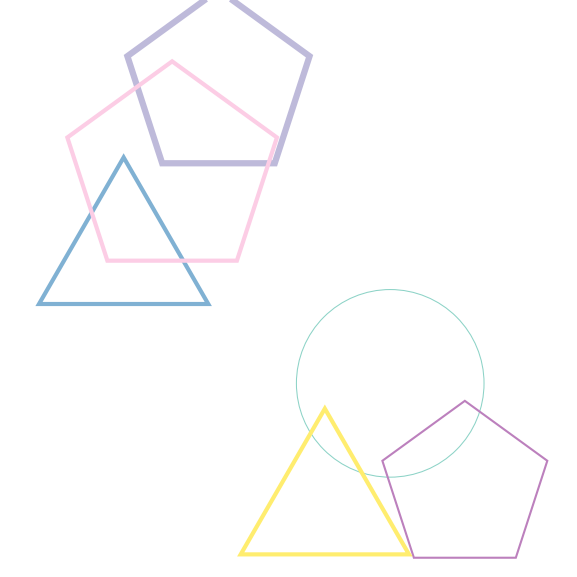[{"shape": "circle", "thickness": 0.5, "radius": 0.81, "center": [0.676, 0.335]}, {"shape": "pentagon", "thickness": 3, "radius": 0.83, "center": [0.378, 0.851]}, {"shape": "triangle", "thickness": 2, "radius": 0.85, "center": [0.214, 0.557]}, {"shape": "pentagon", "thickness": 2, "radius": 0.95, "center": [0.298, 0.702]}, {"shape": "pentagon", "thickness": 1, "radius": 0.75, "center": [0.805, 0.155]}, {"shape": "triangle", "thickness": 2, "radius": 0.84, "center": [0.563, 0.123]}]